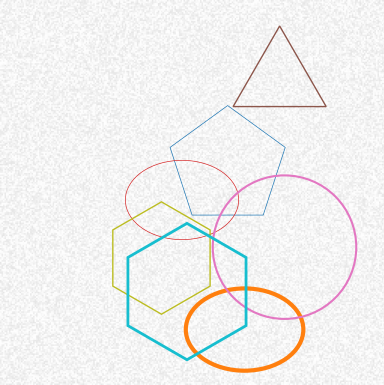[{"shape": "pentagon", "thickness": 0.5, "radius": 0.79, "center": [0.591, 0.569]}, {"shape": "oval", "thickness": 3, "radius": 0.76, "center": [0.635, 0.144]}, {"shape": "oval", "thickness": 0.5, "radius": 0.74, "center": [0.473, 0.481]}, {"shape": "triangle", "thickness": 1, "radius": 0.7, "center": [0.726, 0.793]}, {"shape": "circle", "thickness": 1.5, "radius": 0.93, "center": [0.739, 0.358]}, {"shape": "hexagon", "thickness": 1, "radius": 0.73, "center": [0.419, 0.33]}, {"shape": "hexagon", "thickness": 2, "radius": 0.89, "center": [0.486, 0.243]}]